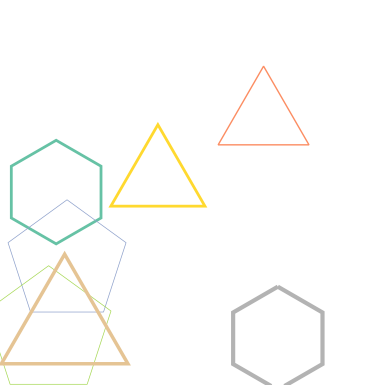[{"shape": "hexagon", "thickness": 2, "radius": 0.67, "center": [0.146, 0.501]}, {"shape": "triangle", "thickness": 1, "radius": 0.68, "center": [0.685, 0.692]}, {"shape": "pentagon", "thickness": 0.5, "radius": 0.81, "center": [0.174, 0.32]}, {"shape": "pentagon", "thickness": 0.5, "radius": 0.85, "center": [0.126, 0.14]}, {"shape": "triangle", "thickness": 2, "radius": 0.71, "center": [0.41, 0.535]}, {"shape": "triangle", "thickness": 2.5, "radius": 0.95, "center": [0.168, 0.15]}, {"shape": "hexagon", "thickness": 3, "radius": 0.67, "center": [0.722, 0.121]}]